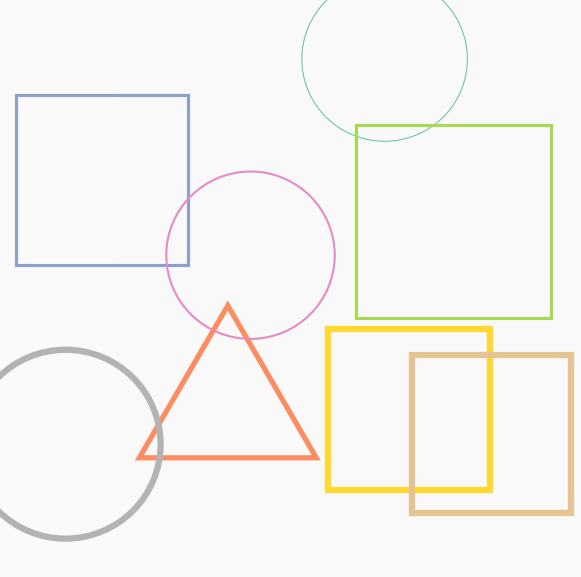[{"shape": "circle", "thickness": 0.5, "radius": 0.71, "center": [0.662, 0.897]}, {"shape": "triangle", "thickness": 2.5, "radius": 0.88, "center": [0.392, 0.294]}, {"shape": "square", "thickness": 1.5, "radius": 0.74, "center": [0.175, 0.688]}, {"shape": "circle", "thickness": 1, "radius": 0.72, "center": [0.431, 0.557]}, {"shape": "square", "thickness": 1.5, "radius": 0.84, "center": [0.78, 0.615]}, {"shape": "square", "thickness": 3, "radius": 0.69, "center": [0.703, 0.29]}, {"shape": "square", "thickness": 3, "radius": 0.69, "center": [0.846, 0.247]}, {"shape": "circle", "thickness": 3, "radius": 0.82, "center": [0.113, 0.23]}]